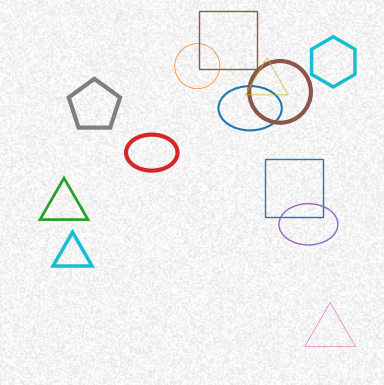[{"shape": "square", "thickness": 1, "radius": 0.38, "center": [0.763, 0.511]}, {"shape": "oval", "thickness": 1.5, "radius": 0.41, "center": [0.65, 0.719]}, {"shape": "circle", "thickness": 0.5, "radius": 0.29, "center": [0.512, 0.828]}, {"shape": "triangle", "thickness": 2, "radius": 0.36, "center": [0.166, 0.466]}, {"shape": "oval", "thickness": 3, "radius": 0.33, "center": [0.394, 0.604]}, {"shape": "oval", "thickness": 1, "radius": 0.38, "center": [0.801, 0.417]}, {"shape": "square", "thickness": 1, "radius": 0.38, "center": [0.592, 0.896]}, {"shape": "circle", "thickness": 3, "radius": 0.4, "center": [0.727, 0.761]}, {"shape": "triangle", "thickness": 0.5, "radius": 0.38, "center": [0.857, 0.138]}, {"shape": "pentagon", "thickness": 3, "radius": 0.35, "center": [0.245, 0.725]}, {"shape": "triangle", "thickness": 0.5, "radius": 0.32, "center": [0.693, 0.786]}, {"shape": "hexagon", "thickness": 2.5, "radius": 0.33, "center": [0.866, 0.839]}, {"shape": "triangle", "thickness": 2.5, "radius": 0.29, "center": [0.188, 0.338]}]